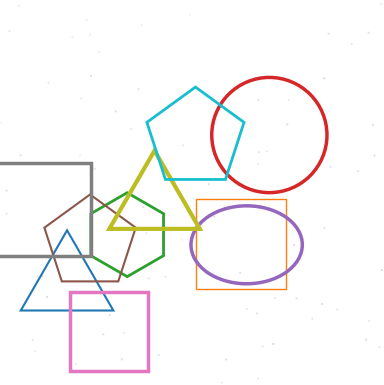[{"shape": "triangle", "thickness": 1.5, "radius": 0.69, "center": [0.174, 0.263]}, {"shape": "square", "thickness": 1, "radius": 0.58, "center": [0.627, 0.366]}, {"shape": "hexagon", "thickness": 2, "radius": 0.55, "center": [0.33, 0.39]}, {"shape": "circle", "thickness": 2.5, "radius": 0.75, "center": [0.7, 0.649]}, {"shape": "oval", "thickness": 2.5, "radius": 0.72, "center": [0.641, 0.364]}, {"shape": "pentagon", "thickness": 1.5, "radius": 0.62, "center": [0.234, 0.37]}, {"shape": "square", "thickness": 2.5, "radius": 0.51, "center": [0.283, 0.139]}, {"shape": "square", "thickness": 2.5, "radius": 0.61, "center": [0.114, 0.456]}, {"shape": "triangle", "thickness": 3, "radius": 0.68, "center": [0.401, 0.473]}, {"shape": "pentagon", "thickness": 2, "radius": 0.66, "center": [0.508, 0.641]}]